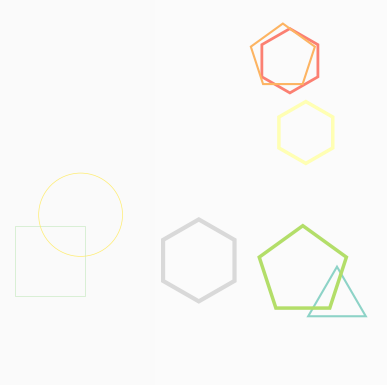[{"shape": "triangle", "thickness": 1.5, "radius": 0.43, "center": [0.87, 0.221]}, {"shape": "hexagon", "thickness": 2.5, "radius": 0.4, "center": [0.789, 0.656]}, {"shape": "hexagon", "thickness": 2, "radius": 0.42, "center": [0.748, 0.842]}, {"shape": "pentagon", "thickness": 1.5, "radius": 0.43, "center": [0.73, 0.852]}, {"shape": "pentagon", "thickness": 2.5, "radius": 0.59, "center": [0.781, 0.295]}, {"shape": "hexagon", "thickness": 3, "radius": 0.53, "center": [0.513, 0.324]}, {"shape": "square", "thickness": 0.5, "radius": 0.45, "center": [0.129, 0.322]}, {"shape": "circle", "thickness": 0.5, "radius": 0.54, "center": [0.208, 0.442]}]